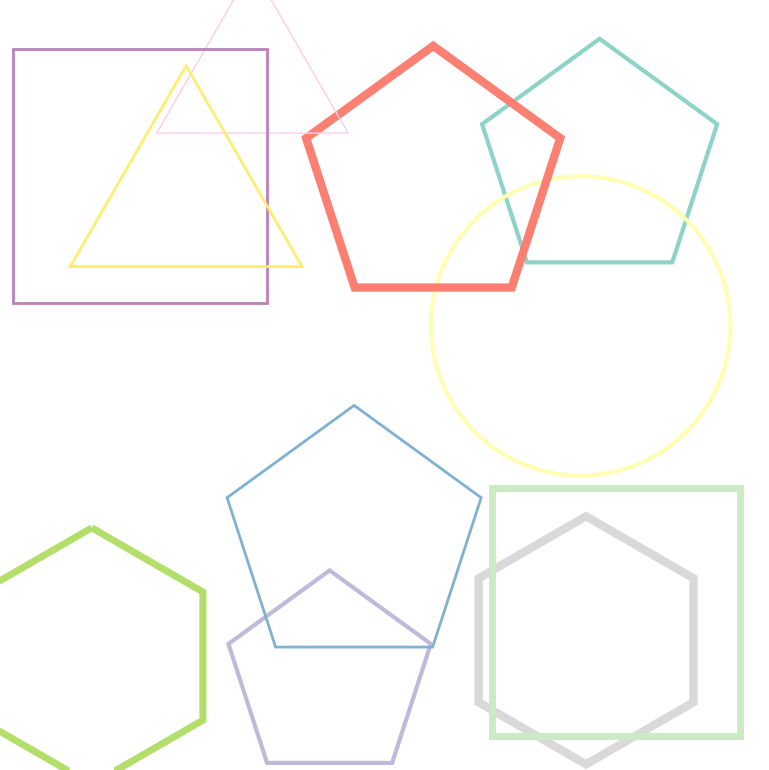[{"shape": "pentagon", "thickness": 1.5, "radius": 0.8, "center": [0.779, 0.789]}, {"shape": "circle", "thickness": 1.5, "radius": 0.97, "center": [0.754, 0.577]}, {"shape": "pentagon", "thickness": 1.5, "radius": 0.69, "center": [0.428, 0.121]}, {"shape": "pentagon", "thickness": 3, "radius": 0.87, "center": [0.563, 0.767]}, {"shape": "pentagon", "thickness": 1, "radius": 0.87, "center": [0.46, 0.3]}, {"shape": "hexagon", "thickness": 2.5, "radius": 0.83, "center": [0.119, 0.148]}, {"shape": "triangle", "thickness": 0.5, "radius": 0.72, "center": [0.328, 0.899]}, {"shape": "hexagon", "thickness": 3, "radius": 0.81, "center": [0.761, 0.168]}, {"shape": "square", "thickness": 1, "radius": 0.82, "center": [0.182, 0.772]}, {"shape": "square", "thickness": 2.5, "radius": 0.81, "center": [0.8, 0.205]}, {"shape": "triangle", "thickness": 1, "radius": 0.87, "center": [0.242, 0.741]}]